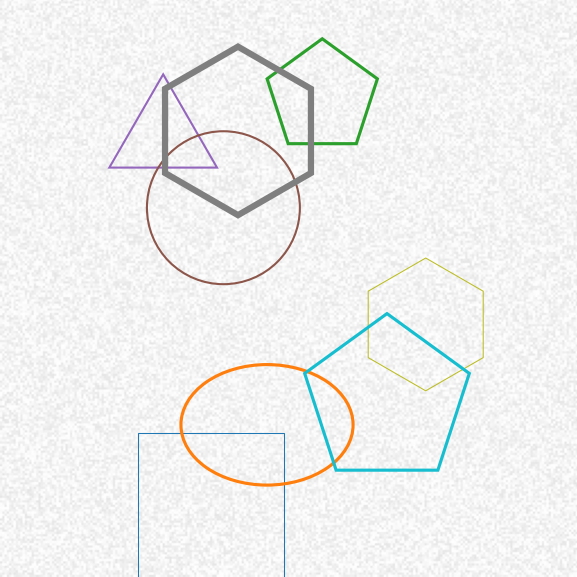[{"shape": "square", "thickness": 0.5, "radius": 0.63, "center": [0.366, 0.124]}, {"shape": "oval", "thickness": 1.5, "radius": 0.75, "center": [0.462, 0.263]}, {"shape": "pentagon", "thickness": 1.5, "radius": 0.5, "center": [0.558, 0.832]}, {"shape": "triangle", "thickness": 1, "radius": 0.54, "center": [0.283, 0.763]}, {"shape": "circle", "thickness": 1, "radius": 0.66, "center": [0.387, 0.639]}, {"shape": "hexagon", "thickness": 3, "radius": 0.73, "center": [0.412, 0.772]}, {"shape": "hexagon", "thickness": 0.5, "radius": 0.57, "center": [0.737, 0.437]}, {"shape": "pentagon", "thickness": 1.5, "radius": 0.75, "center": [0.67, 0.306]}]